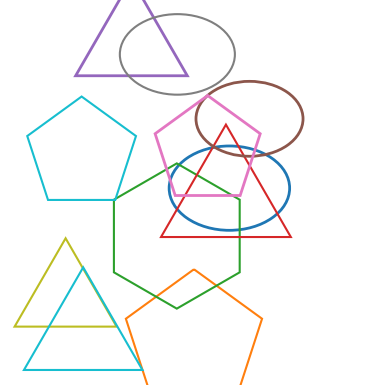[{"shape": "oval", "thickness": 2, "radius": 0.78, "center": [0.596, 0.511]}, {"shape": "pentagon", "thickness": 1.5, "radius": 0.93, "center": [0.504, 0.115]}, {"shape": "hexagon", "thickness": 1.5, "radius": 0.94, "center": [0.459, 0.387]}, {"shape": "triangle", "thickness": 1.5, "radius": 0.97, "center": [0.587, 0.482]}, {"shape": "triangle", "thickness": 2, "radius": 0.84, "center": [0.341, 0.887]}, {"shape": "oval", "thickness": 2, "radius": 0.7, "center": [0.648, 0.691]}, {"shape": "pentagon", "thickness": 2, "radius": 0.72, "center": [0.539, 0.608]}, {"shape": "oval", "thickness": 1.5, "radius": 0.75, "center": [0.461, 0.859]}, {"shape": "triangle", "thickness": 1.5, "radius": 0.76, "center": [0.17, 0.228]}, {"shape": "triangle", "thickness": 1.5, "radius": 0.89, "center": [0.216, 0.128]}, {"shape": "pentagon", "thickness": 1.5, "radius": 0.74, "center": [0.212, 0.601]}]